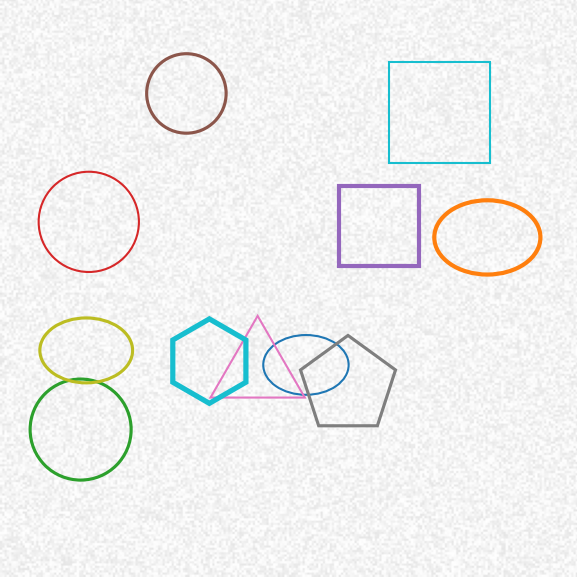[{"shape": "oval", "thickness": 1, "radius": 0.37, "center": [0.53, 0.367]}, {"shape": "oval", "thickness": 2, "radius": 0.46, "center": [0.844, 0.588]}, {"shape": "circle", "thickness": 1.5, "radius": 0.44, "center": [0.14, 0.255]}, {"shape": "circle", "thickness": 1, "radius": 0.43, "center": [0.154, 0.615]}, {"shape": "square", "thickness": 2, "radius": 0.34, "center": [0.656, 0.608]}, {"shape": "circle", "thickness": 1.5, "radius": 0.34, "center": [0.323, 0.837]}, {"shape": "triangle", "thickness": 1, "radius": 0.47, "center": [0.446, 0.358]}, {"shape": "pentagon", "thickness": 1.5, "radius": 0.43, "center": [0.603, 0.332]}, {"shape": "oval", "thickness": 1.5, "radius": 0.4, "center": [0.149, 0.392]}, {"shape": "hexagon", "thickness": 2.5, "radius": 0.37, "center": [0.363, 0.374]}, {"shape": "square", "thickness": 1, "radius": 0.44, "center": [0.761, 0.805]}]